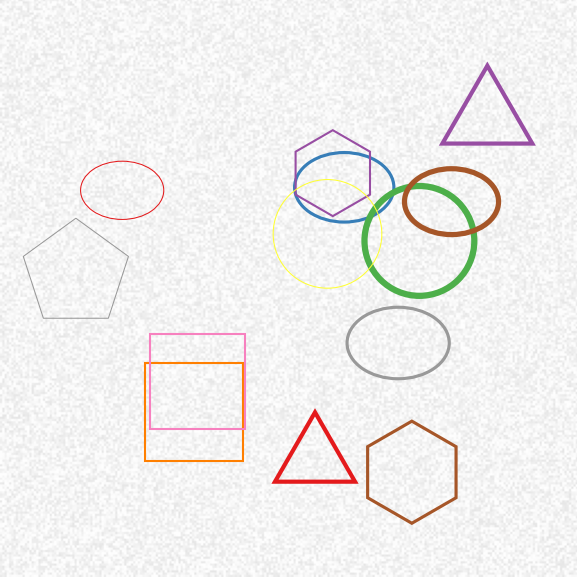[{"shape": "oval", "thickness": 0.5, "radius": 0.36, "center": [0.212, 0.67]}, {"shape": "triangle", "thickness": 2, "radius": 0.4, "center": [0.545, 0.205]}, {"shape": "oval", "thickness": 1.5, "radius": 0.43, "center": [0.596, 0.675]}, {"shape": "circle", "thickness": 3, "radius": 0.48, "center": [0.726, 0.582]}, {"shape": "triangle", "thickness": 2, "radius": 0.45, "center": [0.844, 0.795]}, {"shape": "hexagon", "thickness": 1, "radius": 0.37, "center": [0.576, 0.699]}, {"shape": "square", "thickness": 1, "radius": 0.43, "center": [0.336, 0.286]}, {"shape": "circle", "thickness": 0.5, "radius": 0.47, "center": [0.567, 0.594]}, {"shape": "oval", "thickness": 2.5, "radius": 0.41, "center": [0.782, 0.65]}, {"shape": "hexagon", "thickness": 1.5, "radius": 0.44, "center": [0.713, 0.181]}, {"shape": "square", "thickness": 1, "radius": 0.41, "center": [0.343, 0.338]}, {"shape": "pentagon", "thickness": 0.5, "radius": 0.48, "center": [0.131, 0.526]}, {"shape": "oval", "thickness": 1.5, "radius": 0.44, "center": [0.689, 0.405]}]